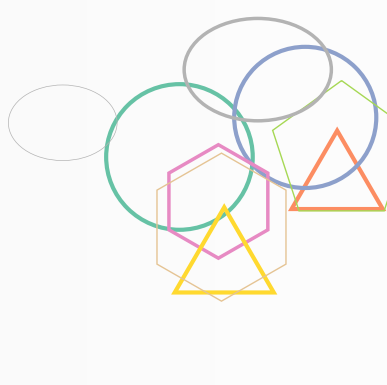[{"shape": "circle", "thickness": 3, "radius": 0.95, "center": [0.463, 0.592]}, {"shape": "triangle", "thickness": 3, "radius": 0.68, "center": [0.87, 0.525]}, {"shape": "circle", "thickness": 3, "radius": 0.92, "center": [0.788, 0.695]}, {"shape": "hexagon", "thickness": 2.5, "radius": 0.74, "center": [0.564, 0.477]}, {"shape": "pentagon", "thickness": 1, "radius": 0.94, "center": [0.882, 0.604]}, {"shape": "triangle", "thickness": 3, "radius": 0.74, "center": [0.579, 0.314]}, {"shape": "hexagon", "thickness": 1, "radius": 0.96, "center": [0.572, 0.41]}, {"shape": "oval", "thickness": 2.5, "radius": 0.95, "center": [0.665, 0.819]}, {"shape": "oval", "thickness": 0.5, "radius": 0.7, "center": [0.162, 0.681]}]